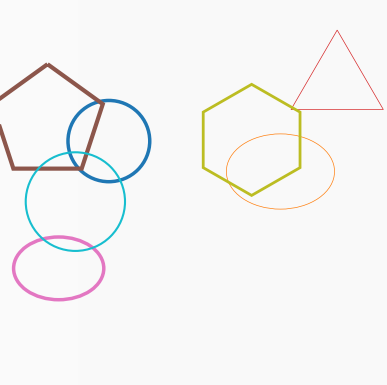[{"shape": "circle", "thickness": 2.5, "radius": 0.53, "center": [0.281, 0.634]}, {"shape": "oval", "thickness": 0.5, "radius": 0.7, "center": [0.724, 0.555]}, {"shape": "triangle", "thickness": 0.5, "radius": 0.69, "center": [0.87, 0.784]}, {"shape": "pentagon", "thickness": 3, "radius": 0.75, "center": [0.123, 0.683]}, {"shape": "oval", "thickness": 2.5, "radius": 0.58, "center": [0.151, 0.303]}, {"shape": "hexagon", "thickness": 2, "radius": 0.72, "center": [0.649, 0.637]}, {"shape": "circle", "thickness": 1.5, "radius": 0.64, "center": [0.194, 0.476]}]